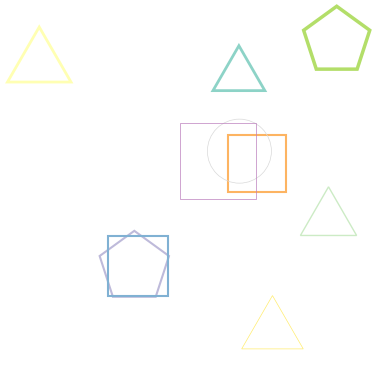[{"shape": "triangle", "thickness": 2, "radius": 0.39, "center": [0.621, 0.803]}, {"shape": "triangle", "thickness": 2, "radius": 0.48, "center": [0.102, 0.835]}, {"shape": "pentagon", "thickness": 1.5, "radius": 0.47, "center": [0.349, 0.306]}, {"shape": "square", "thickness": 1.5, "radius": 0.39, "center": [0.358, 0.309]}, {"shape": "square", "thickness": 1.5, "radius": 0.37, "center": [0.667, 0.576]}, {"shape": "pentagon", "thickness": 2.5, "radius": 0.45, "center": [0.875, 0.893]}, {"shape": "circle", "thickness": 0.5, "radius": 0.42, "center": [0.622, 0.607]}, {"shape": "square", "thickness": 0.5, "radius": 0.49, "center": [0.566, 0.581]}, {"shape": "triangle", "thickness": 1, "radius": 0.42, "center": [0.853, 0.431]}, {"shape": "triangle", "thickness": 0.5, "radius": 0.46, "center": [0.708, 0.14]}]